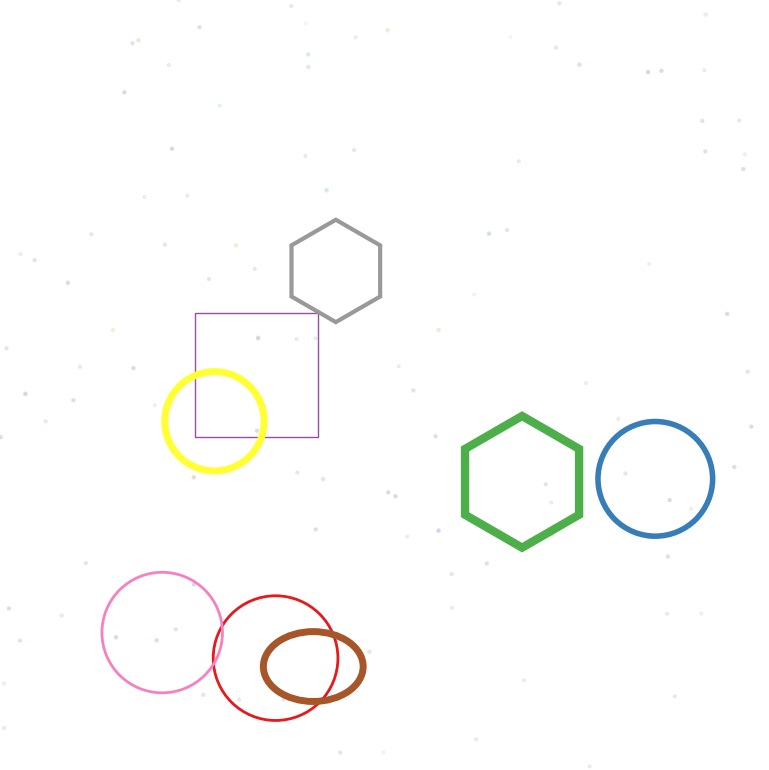[{"shape": "circle", "thickness": 1, "radius": 0.4, "center": [0.358, 0.145]}, {"shape": "circle", "thickness": 2, "radius": 0.37, "center": [0.851, 0.378]}, {"shape": "hexagon", "thickness": 3, "radius": 0.43, "center": [0.678, 0.374]}, {"shape": "square", "thickness": 0.5, "radius": 0.4, "center": [0.333, 0.513]}, {"shape": "circle", "thickness": 2.5, "radius": 0.32, "center": [0.279, 0.453]}, {"shape": "oval", "thickness": 2.5, "radius": 0.32, "center": [0.407, 0.134]}, {"shape": "circle", "thickness": 1, "radius": 0.39, "center": [0.211, 0.178]}, {"shape": "hexagon", "thickness": 1.5, "radius": 0.33, "center": [0.436, 0.648]}]